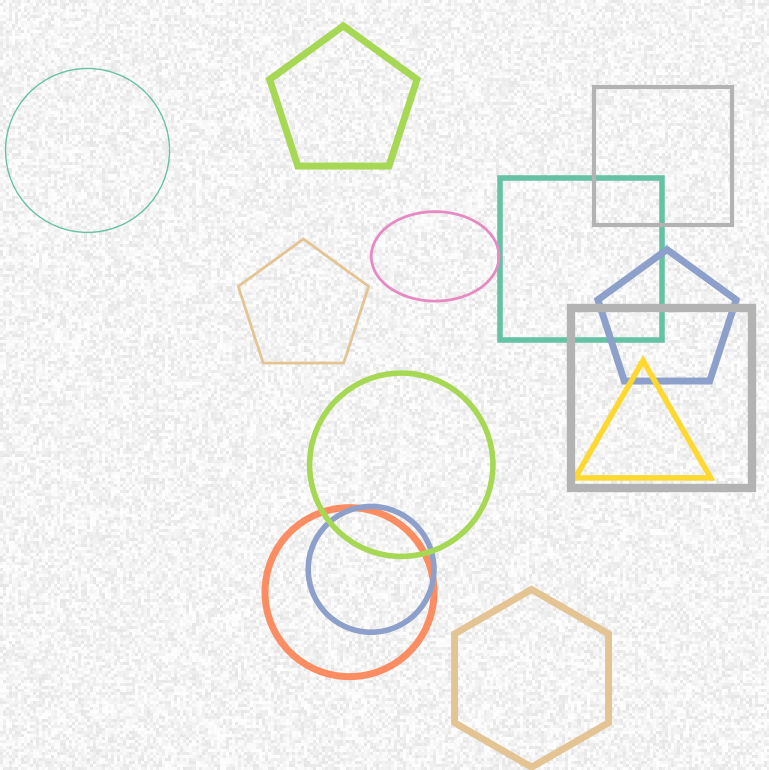[{"shape": "circle", "thickness": 0.5, "radius": 0.53, "center": [0.114, 0.805]}, {"shape": "square", "thickness": 2, "radius": 0.53, "center": [0.754, 0.663]}, {"shape": "circle", "thickness": 2.5, "radius": 0.55, "center": [0.454, 0.231]}, {"shape": "circle", "thickness": 2, "radius": 0.41, "center": [0.482, 0.261]}, {"shape": "pentagon", "thickness": 2.5, "radius": 0.47, "center": [0.866, 0.582]}, {"shape": "oval", "thickness": 1, "radius": 0.41, "center": [0.565, 0.667]}, {"shape": "pentagon", "thickness": 2.5, "radius": 0.5, "center": [0.446, 0.866]}, {"shape": "circle", "thickness": 2, "radius": 0.6, "center": [0.521, 0.396]}, {"shape": "triangle", "thickness": 2, "radius": 0.51, "center": [0.835, 0.43]}, {"shape": "hexagon", "thickness": 2.5, "radius": 0.58, "center": [0.69, 0.119]}, {"shape": "pentagon", "thickness": 1, "radius": 0.45, "center": [0.394, 0.601]}, {"shape": "square", "thickness": 1.5, "radius": 0.45, "center": [0.861, 0.797]}, {"shape": "square", "thickness": 3, "radius": 0.59, "center": [0.859, 0.483]}]